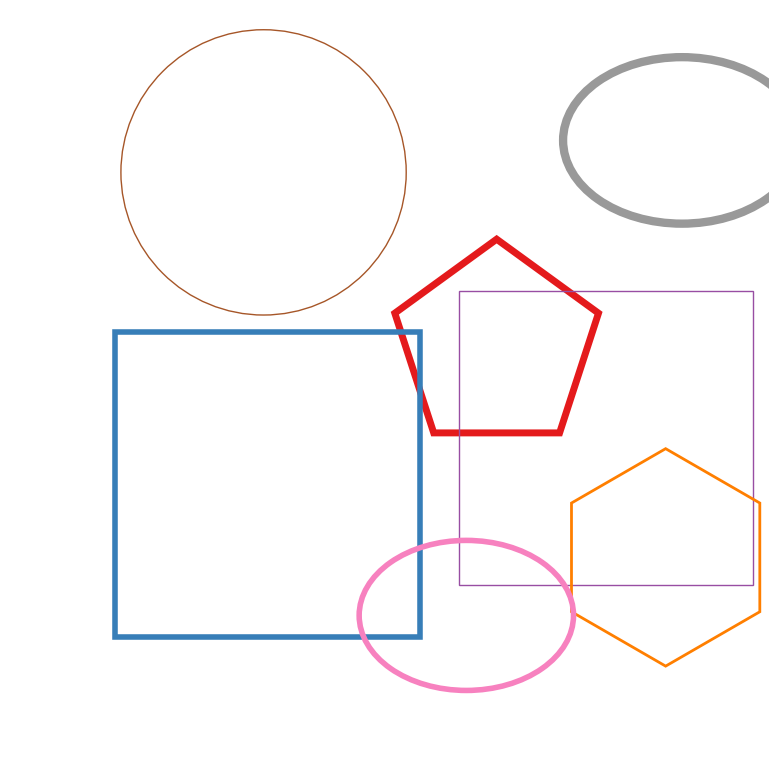[{"shape": "pentagon", "thickness": 2.5, "radius": 0.7, "center": [0.645, 0.55]}, {"shape": "square", "thickness": 2, "radius": 0.99, "center": [0.347, 0.371]}, {"shape": "square", "thickness": 0.5, "radius": 0.95, "center": [0.787, 0.431]}, {"shape": "hexagon", "thickness": 1, "radius": 0.71, "center": [0.864, 0.276]}, {"shape": "circle", "thickness": 0.5, "radius": 0.93, "center": [0.342, 0.776]}, {"shape": "oval", "thickness": 2, "radius": 0.7, "center": [0.606, 0.201]}, {"shape": "oval", "thickness": 3, "radius": 0.77, "center": [0.886, 0.818]}]